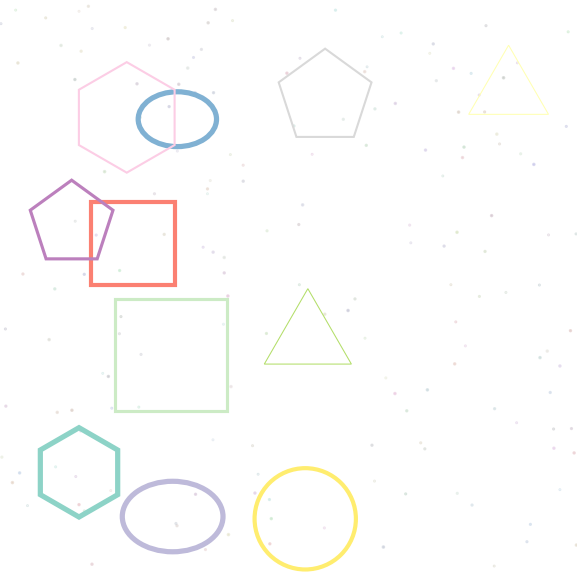[{"shape": "hexagon", "thickness": 2.5, "radius": 0.39, "center": [0.137, 0.181]}, {"shape": "triangle", "thickness": 0.5, "radius": 0.4, "center": [0.881, 0.841]}, {"shape": "oval", "thickness": 2.5, "radius": 0.44, "center": [0.299, 0.105]}, {"shape": "square", "thickness": 2, "radius": 0.36, "center": [0.23, 0.578]}, {"shape": "oval", "thickness": 2.5, "radius": 0.34, "center": [0.307, 0.793]}, {"shape": "triangle", "thickness": 0.5, "radius": 0.44, "center": [0.533, 0.412]}, {"shape": "hexagon", "thickness": 1, "radius": 0.48, "center": [0.219, 0.796]}, {"shape": "pentagon", "thickness": 1, "radius": 0.42, "center": [0.563, 0.83]}, {"shape": "pentagon", "thickness": 1.5, "radius": 0.38, "center": [0.124, 0.612]}, {"shape": "square", "thickness": 1.5, "radius": 0.49, "center": [0.296, 0.385]}, {"shape": "circle", "thickness": 2, "radius": 0.44, "center": [0.529, 0.101]}]